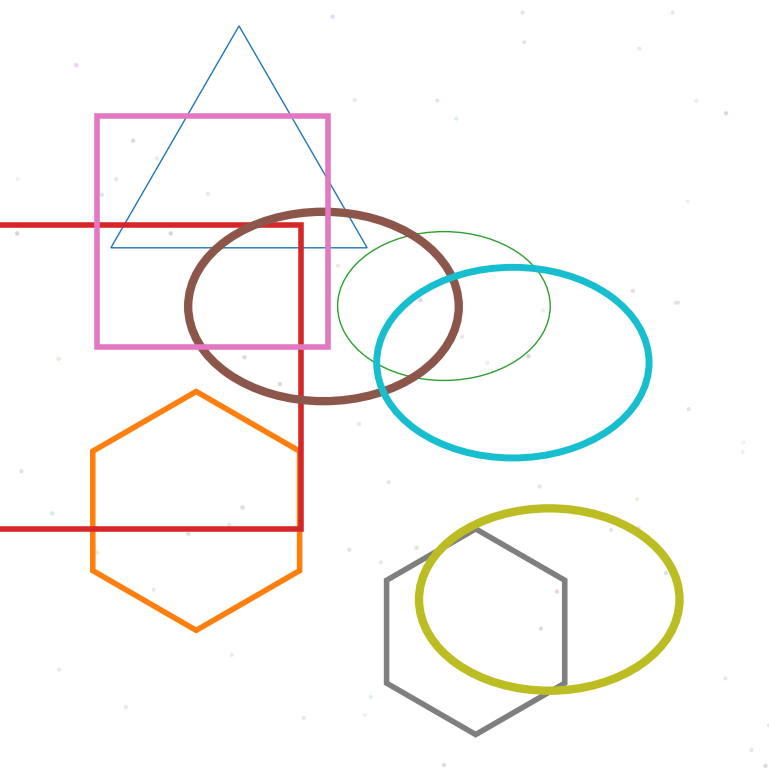[{"shape": "triangle", "thickness": 0.5, "radius": 0.96, "center": [0.31, 0.774]}, {"shape": "hexagon", "thickness": 2, "radius": 0.78, "center": [0.255, 0.336]}, {"shape": "oval", "thickness": 0.5, "radius": 0.69, "center": [0.577, 0.603]}, {"shape": "square", "thickness": 2, "radius": 0.99, "center": [0.193, 0.511]}, {"shape": "oval", "thickness": 3, "radius": 0.88, "center": [0.42, 0.602]}, {"shape": "square", "thickness": 2, "radius": 0.75, "center": [0.276, 0.699]}, {"shape": "hexagon", "thickness": 2, "radius": 0.67, "center": [0.618, 0.18]}, {"shape": "oval", "thickness": 3, "radius": 0.85, "center": [0.713, 0.221]}, {"shape": "oval", "thickness": 2.5, "radius": 0.88, "center": [0.666, 0.529]}]